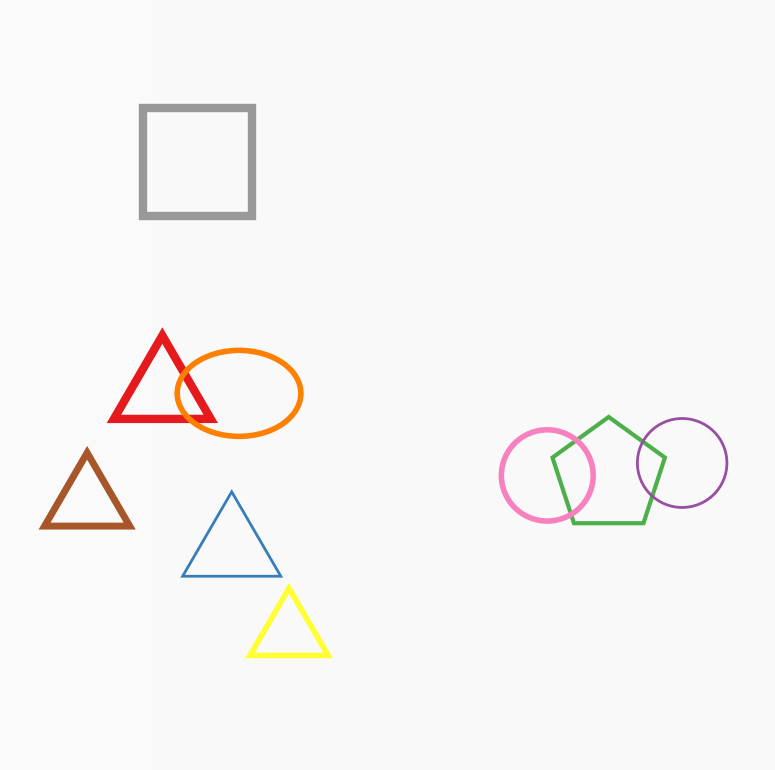[{"shape": "triangle", "thickness": 3, "radius": 0.36, "center": [0.209, 0.492]}, {"shape": "triangle", "thickness": 1, "radius": 0.37, "center": [0.299, 0.288]}, {"shape": "pentagon", "thickness": 1.5, "radius": 0.38, "center": [0.785, 0.382]}, {"shape": "circle", "thickness": 1, "radius": 0.29, "center": [0.88, 0.399]}, {"shape": "oval", "thickness": 2, "radius": 0.4, "center": [0.308, 0.489]}, {"shape": "triangle", "thickness": 2, "radius": 0.29, "center": [0.373, 0.178]}, {"shape": "triangle", "thickness": 2.5, "radius": 0.32, "center": [0.112, 0.348]}, {"shape": "circle", "thickness": 2, "radius": 0.3, "center": [0.706, 0.383]}, {"shape": "square", "thickness": 3, "radius": 0.35, "center": [0.255, 0.789]}]